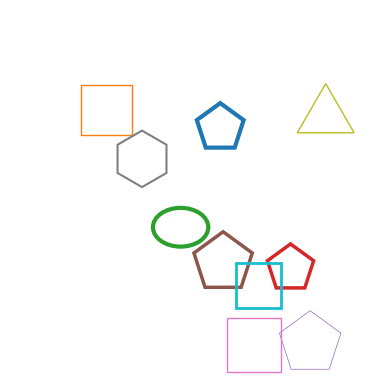[{"shape": "pentagon", "thickness": 3, "radius": 0.32, "center": [0.572, 0.668]}, {"shape": "square", "thickness": 1, "radius": 0.33, "center": [0.276, 0.715]}, {"shape": "oval", "thickness": 3, "radius": 0.36, "center": [0.469, 0.41]}, {"shape": "pentagon", "thickness": 2.5, "radius": 0.32, "center": [0.755, 0.303]}, {"shape": "pentagon", "thickness": 0.5, "radius": 0.42, "center": [0.806, 0.109]}, {"shape": "pentagon", "thickness": 2.5, "radius": 0.4, "center": [0.579, 0.318]}, {"shape": "square", "thickness": 1, "radius": 0.35, "center": [0.659, 0.105]}, {"shape": "hexagon", "thickness": 1.5, "radius": 0.37, "center": [0.369, 0.587]}, {"shape": "triangle", "thickness": 1, "radius": 0.43, "center": [0.846, 0.698]}, {"shape": "square", "thickness": 2, "radius": 0.29, "center": [0.671, 0.258]}]